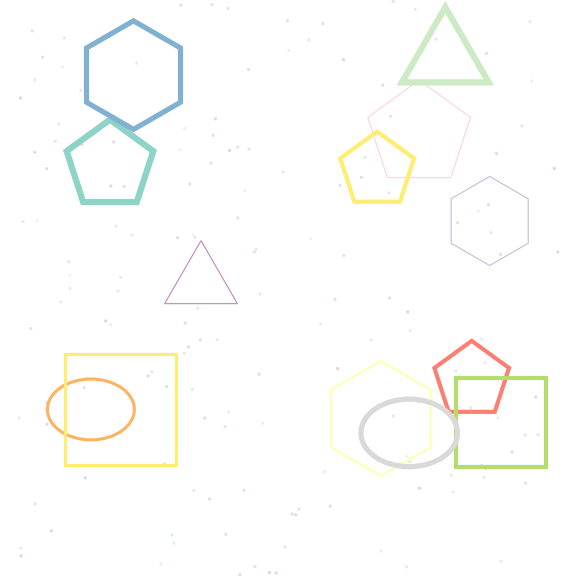[{"shape": "pentagon", "thickness": 3, "radius": 0.39, "center": [0.19, 0.713]}, {"shape": "hexagon", "thickness": 1, "radius": 0.5, "center": [0.66, 0.274]}, {"shape": "hexagon", "thickness": 0.5, "radius": 0.39, "center": [0.848, 0.616]}, {"shape": "pentagon", "thickness": 2, "radius": 0.34, "center": [0.817, 0.341]}, {"shape": "hexagon", "thickness": 2.5, "radius": 0.47, "center": [0.231, 0.869]}, {"shape": "oval", "thickness": 1.5, "radius": 0.38, "center": [0.157, 0.29]}, {"shape": "square", "thickness": 2, "radius": 0.39, "center": [0.867, 0.268]}, {"shape": "pentagon", "thickness": 0.5, "radius": 0.47, "center": [0.726, 0.767]}, {"shape": "oval", "thickness": 2.5, "radius": 0.42, "center": [0.709, 0.25]}, {"shape": "triangle", "thickness": 0.5, "radius": 0.36, "center": [0.348, 0.51]}, {"shape": "triangle", "thickness": 3, "radius": 0.43, "center": [0.771, 0.9]}, {"shape": "pentagon", "thickness": 2, "radius": 0.34, "center": [0.653, 0.704]}, {"shape": "square", "thickness": 1.5, "radius": 0.48, "center": [0.209, 0.29]}]